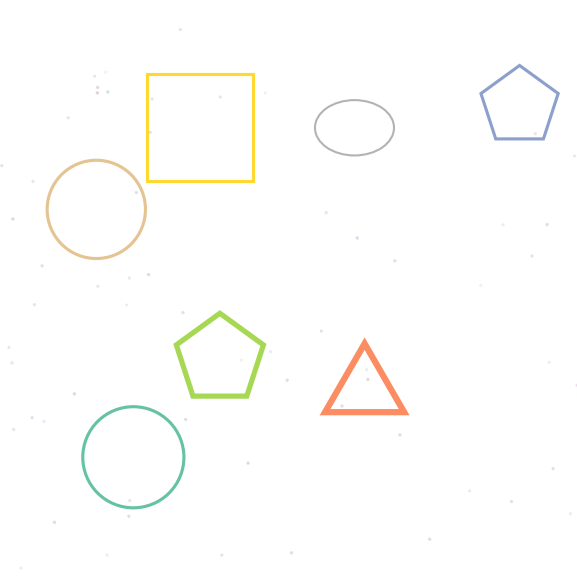[{"shape": "circle", "thickness": 1.5, "radius": 0.44, "center": [0.231, 0.207]}, {"shape": "triangle", "thickness": 3, "radius": 0.4, "center": [0.631, 0.325]}, {"shape": "pentagon", "thickness": 1.5, "radius": 0.35, "center": [0.9, 0.815]}, {"shape": "pentagon", "thickness": 2.5, "radius": 0.4, "center": [0.381, 0.377]}, {"shape": "square", "thickness": 1.5, "radius": 0.46, "center": [0.346, 0.778]}, {"shape": "circle", "thickness": 1.5, "radius": 0.43, "center": [0.167, 0.637]}, {"shape": "oval", "thickness": 1, "radius": 0.34, "center": [0.614, 0.778]}]